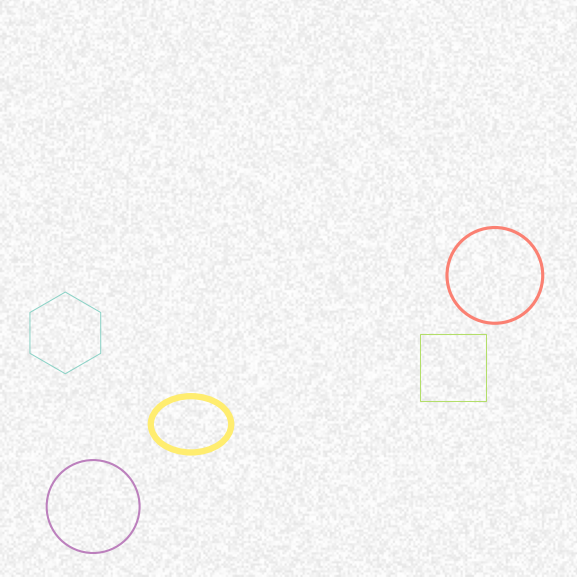[{"shape": "hexagon", "thickness": 0.5, "radius": 0.35, "center": [0.113, 0.423]}, {"shape": "circle", "thickness": 1.5, "radius": 0.41, "center": [0.857, 0.522]}, {"shape": "square", "thickness": 0.5, "radius": 0.29, "center": [0.784, 0.363]}, {"shape": "circle", "thickness": 1, "radius": 0.4, "center": [0.161, 0.122]}, {"shape": "oval", "thickness": 3, "radius": 0.35, "center": [0.331, 0.264]}]